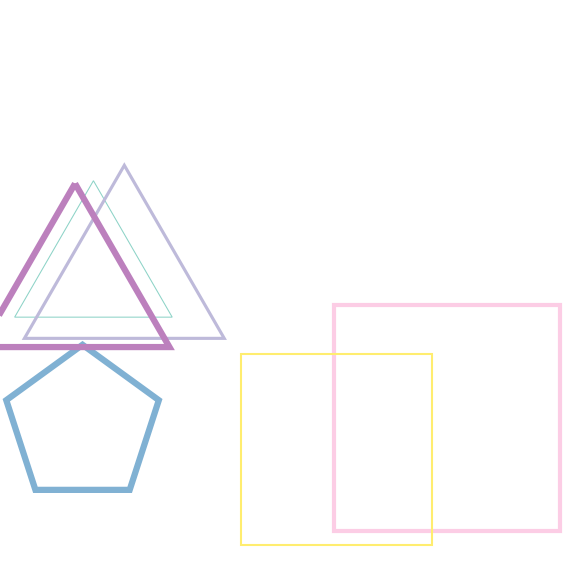[{"shape": "triangle", "thickness": 0.5, "radius": 0.79, "center": [0.162, 0.529]}, {"shape": "triangle", "thickness": 1.5, "radius": 1.0, "center": [0.215, 0.513]}, {"shape": "pentagon", "thickness": 3, "radius": 0.69, "center": [0.143, 0.263]}, {"shape": "square", "thickness": 2, "radius": 0.98, "center": [0.774, 0.276]}, {"shape": "triangle", "thickness": 3, "radius": 0.94, "center": [0.13, 0.493]}, {"shape": "square", "thickness": 1, "radius": 0.82, "center": [0.583, 0.221]}]